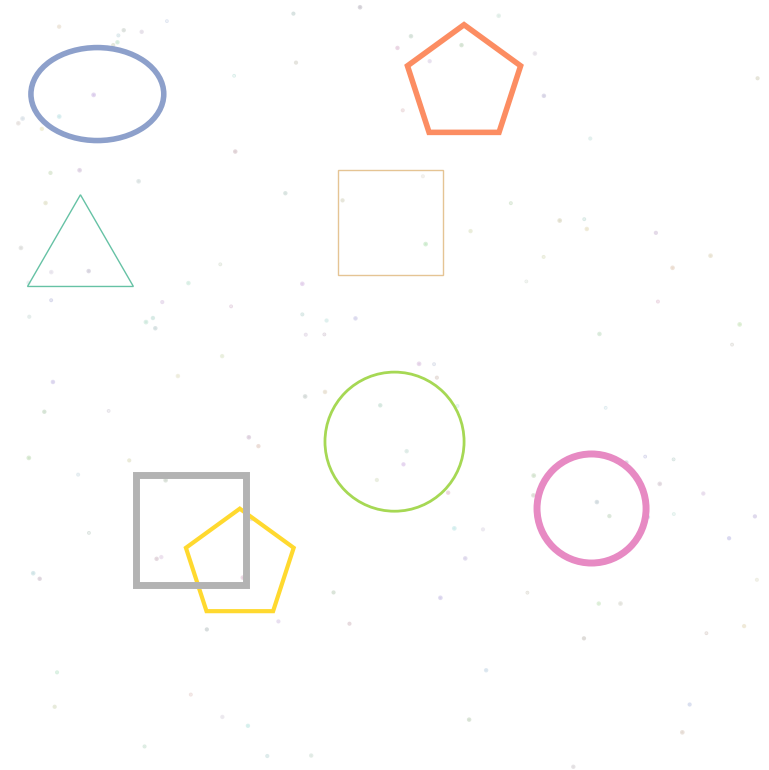[{"shape": "triangle", "thickness": 0.5, "radius": 0.4, "center": [0.104, 0.668]}, {"shape": "pentagon", "thickness": 2, "radius": 0.39, "center": [0.603, 0.891]}, {"shape": "oval", "thickness": 2, "radius": 0.43, "center": [0.126, 0.878]}, {"shape": "circle", "thickness": 2.5, "radius": 0.35, "center": [0.768, 0.34]}, {"shape": "circle", "thickness": 1, "radius": 0.45, "center": [0.512, 0.426]}, {"shape": "pentagon", "thickness": 1.5, "radius": 0.37, "center": [0.311, 0.266]}, {"shape": "square", "thickness": 0.5, "radius": 0.34, "center": [0.508, 0.711]}, {"shape": "square", "thickness": 2.5, "radius": 0.36, "center": [0.248, 0.312]}]